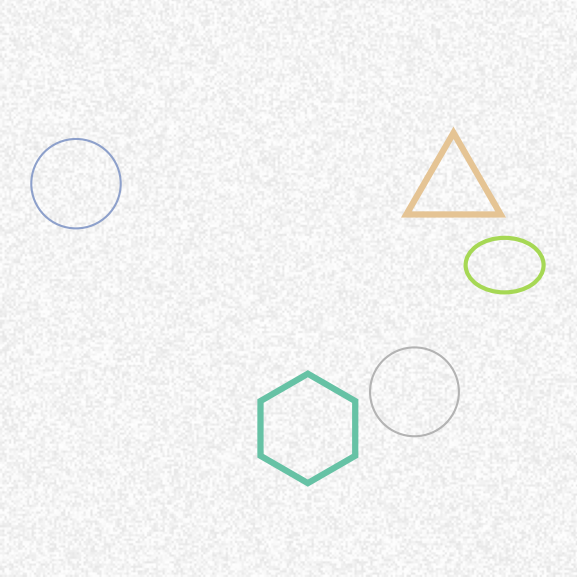[{"shape": "hexagon", "thickness": 3, "radius": 0.47, "center": [0.533, 0.257]}, {"shape": "circle", "thickness": 1, "radius": 0.39, "center": [0.132, 0.681]}, {"shape": "oval", "thickness": 2, "radius": 0.34, "center": [0.874, 0.54]}, {"shape": "triangle", "thickness": 3, "radius": 0.47, "center": [0.785, 0.675]}, {"shape": "circle", "thickness": 1, "radius": 0.38, "center": [0.718, 0.321]}]